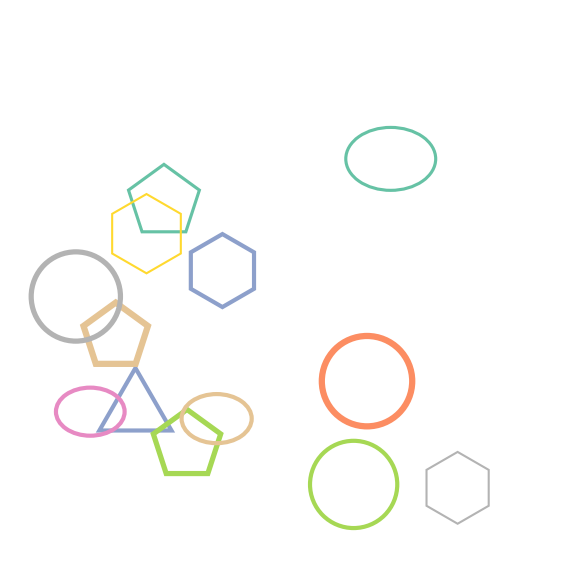[{"shape": "pentagon", "thickness": 1.5, "radius": 0.32, "center": [0.284, 0.65]}, {"shape": "oval", "thickness": 1.5, "radius": 0.39, "center": [0.677, 0.724]}, {"shape": "circle", "thickness": 3, "radius": 0.39, "center": [0.636, 0.339]}, {"shape": "hexagon", "thickness": 2, "radius": 0.32, "center": [0.385, 0.531]}, {"shape": "triangle", "thickness": 2, "radius": 0.36, "center": [0.235, 0.29]}, {"shape": "oval", "thickness": 2, "radius": 0.3, "center": [0.156, 0.286]}, {"shape": "circle", "thickness": 2, "radius": 0.38, "center": [0.612, 0.16]}, {"shape": "pentagon", "thickness": 2.5, "radius": 0.31, "center": [0.324, 0.229]}, {"shape": "hexagon", "thickness": 1, "radius": 0.34, "center": [0.254, 0.594]}, {"shape": "pentagon", "thickness": 3, "radius": 0.29, "center": [0.2, 0.417]}, {"shape": "oval", "thickness": 2, "radius": 0.3, "center": [0.375, 0.274]}, {"shape": "circle", "thickness": 2.5, "radius": 0.39, "center": [0.131, 0.486]}, {"shape": "hexagon", "thickness": 1, "radius": 0.31, "center": [0.792, 0.154]}]